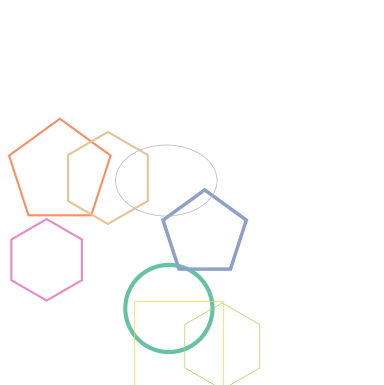[{"shape": "circle", "thickness": 3, "radius": 0.57, "center": [0.439, 0.199]}, {"shape": "pentagon", "thickness": 1.5, "radius": 0.69, "center": [0.155, 0.553]}, {"shape": "pentagon", "thickness": 2.5, "radius": 0.57, "center": [0.532, 0.393]}, {"shape": "hexagon", "thickness": 1.5, "radius": 0.53, "center": [0.121, 0.325]}, {"shape": "hexagon", "thickness": 0.5, "radius": 0.56, "center": [0.577, 0.101]}, {"shape": "square", "thickness": 0.5, "radius": 0.58, "center": [0.463, 0.101]}, {"shape": "hexagon", "thickness": 1.5, "radius": 0.6, "center": [0.28, 0.538]}, {"shape": "oval", "thickness": 0.5, "radius": 0.66, "center": [0.432, 0.531]}]